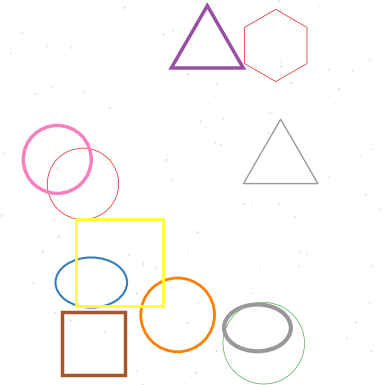[{"shape": "hexagon", "thickness": 0.5, "radius": 0.47, "center": [0.716, 0.882]}, {"shape": "circle", "thickness": 0.5, "radius": 0.46, "center": [0.216, 0.522]}, {"shape": "oval", "thickness": 1.5, "radius": 0.46, "center": [0.237, 0.266]}, {"shape": "circle", "thickness": 0.5, "radius": 0.53, "center": [0.685, 0.108]}, {"shape": "triangle", "thickness": 2.5, "radius": 0.54, "center": [0.538, 0.877]}, {"shape": "circle", "thickness": 2, "radius": 0.48, "center": [0.461, 0.182]}, {"shape": "square", "thickness": 2, "radius": 0.57, "center": [0.311, 0.318]}, {"shape": "square", "thickness": 2.5, "radius": 0.41, "center": [0.243, 0.108]}, {"shape": "circle", "thickness": 2.5, "radius": 0.44, "center": [0.149, 0.586]}, {"shape": "triangle", "thickness": 1, "radius": 0.56, "center": [0.729, 0.579]}, {"shape": "oval", "thickness": 3, "radius": 0.43, "center": [0.669, 0.148]}]